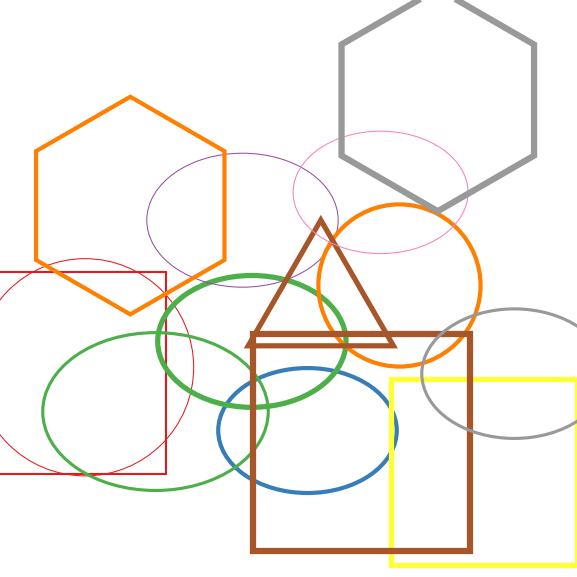[{"shape": "circle", "thickness": 0.5, "radius": 0.94, "center": [0.147, 0.363]}, {"shape": "square", "thickness": 1, "radius": 0.87, "center": [0.113, 0.353]}, {"shape": "oval", "thickness": 2, "radius": 0.77, "center": [0.532, 0.254]}, {"shape": "oval", "thickness": 1.5, "radius": 0.98, "center": [0.269, 0.286]}, {"shape": "oval", "thickness": 2.5, "radius": 0.82, "center": [0.436, 0.408]}, {"shape": "oval", "thickness": 0.5, "radius": 0.83, "center": [0.42, 0.618]}, {"shape": "hexagon", "thickness": 2, "radius": 0.94, "center": [0.226, 0.643]}, {"shape": "circle", "thickness": 2, "radius": 0.7, "center": [0.692, 0.505]}, {"shape": "square", "thickness": 2.5, "radius": 0.8, "center": [0.838, 0.182]}, {"shape": "square", "thickness": 3, "radius": 0.94, "center": [0.626, 0.233]}, {"shape": "triangle", "thickness": 2.5, "radius": 0.73, "center": [0.556, 0.473]}, {"shape": "oval", "thickness": 0.5, "radius": 0.76, "center": [0.659, 0.666]}, {"shape": "hexagon", "thickness": 3, "radius": 0.96, "center": [0.758, 0.826]}, {"shape": "oval", "thickness": 1.5, "radius": 0.8, "center": [0.891, 0.352]}]